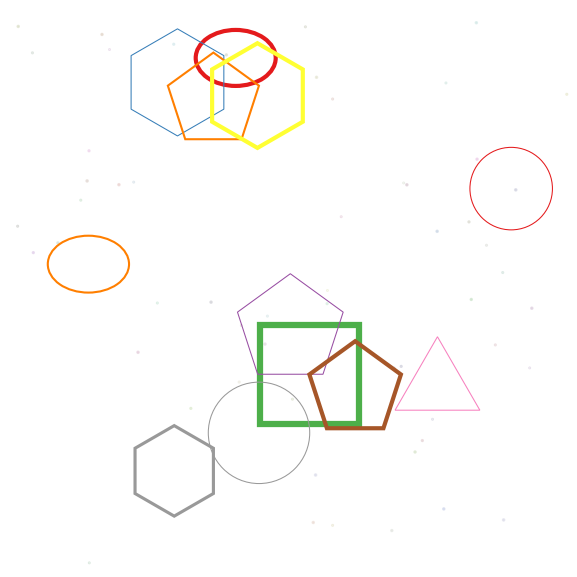[{"shape": "circle", "thickness": 0.5, "radius": 0.36, "center": [0.885, 0.673]}, {"shape": "oval", "thickness": 2, "radius": 0.35, "center": [0.408, 0.899]}, {"shape": "hexagon", "thickness": 0.5, "radius": 0.46, "center": [0.307, 0.856]}, {"shape": "square", "thickness": 3, "radius": 0.43, "center": [0.536, 0.351]}, {"shape": "pentagon", "thickness": 0.5, "radius": 0.48, "center": [0.503, 0.429]}, {"shape": "oval", "thickness": 1, "radius": 0.35, "center": [0.153, 0.542]}, {"shape": "pentagon", "thickness": 1, "radius": 0.41, "center": [0.37, 0.825]}, {"shape": "hexagon", "thickness": 2, "radius": 0.45, "center": [0.446, 0.834]}, {"shape": "pentagon", "thickness": 2, "radius": 0.42, "center": [0.615, 0.325]}, {"shape": "triangle", "thickness": 0.5, "radius": 0.42, "center": [0.758, 0.331]}, {"shape": "circle", "thickness": 0.5, "radius": 0.44, "center": [0.448, 0.25]}, {"shape": "hexagon", "thickness": 1.5, "radius": 0.39, "center": [0.302, 0.184]}]